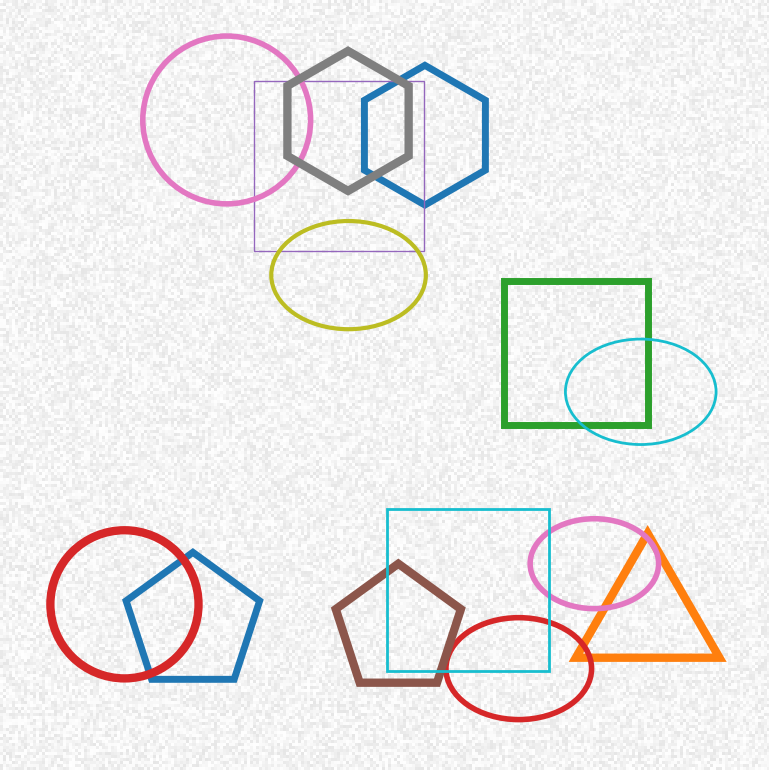[{"shape": "pentagon", "thickness": 2.5, "radius": 0.46, "center": [0.25, 0.192]}, {"shape": "hexagon", "thickness": 2.5, "radius": 0.45, "center": [0.552, 0.824]}, {"shape": "triangle", "thickness": 3, "radius": 0.54, "center": [0.841, 0.2]}, {"shape": "square", "thickness": 2.5, "radius": 0.47, "center": [0.748, 0.542]}, {"shape": "circle", "thickness": 3, "radius": 0.48, "center": [0.162, 0.215]}, {"shape": "oval", "thickness": 2, "radius": 0.47, "center": [0.674, 0.132]}, {"shape": "square", "thickness": 0.5, "radius": 0.55, "center": [0.44, 0.784]}, {"shape": "pentagon", "thickness": 3, "radius": 0.43, "center": [0.517, 0.182]}, {"shape": "circle", "thickness": 2, "radius": 0.54, "center": [0.294, 0.844]}, {"shape": "oval", "thickness": 2, "radius": 0.42, "center": [0.772, 0.268]}, {"shape": "hexagon", "thickness": 3, "radius": 0.45, "center": [0.452, 0.843]}, {"shape": "oval", "thickness": 1.5, "radius": 0.5, "center": [0.453, 0.643]}, {"shape": "square", "thickness": 1, "radius": 0.53, "center": [0.608, 0.234]}, {"shape": "oval", "thickness": 1, "radius": 0.49, "center": [0.832, 0.491]}]